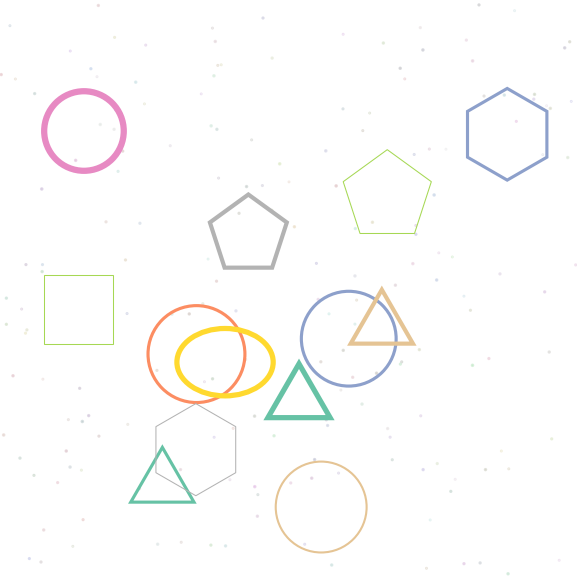[{"shape": "triangle", "thickness": 2.5, "radius": 0.31, "center": [0.518, 0.307]}, {"shape": "triangle", "thickness": 1.5, "radius": 0.32, "center": [0.281, 0.161]}, {"shape": "circle", "thickness": 1.5, "radius": 0.42, "center": [0.34, 0.386]}, {"shape": "hexagon", "thickness": 1.5, "radius": 0.4, "center": [0.878, 0.767]}, {"shape": "circle", "thickness": 1.5, "radius": 0.41, "center": [0.604, 0.413]}, {"shape": "circle", "thickness": 3, "radius": 0.34, "center": [0.145, 0.772]}, {"shape": "square", "thickness": 0.5, "radius": 0.3, "center": [0.137, 0.463]}, {"shape": "pentagon", "thickness": 0.5, "radius": 0.4, "center": [0.671, 0.66]}, {"shape": "oval", "thickness": 2.5, "radius": 0.42, "center": [0.39, 0.372]}, {"shape": "circle", "thickness": 1, "radius": 0.39, "center": [0.556, 0.121]}, {"shape": "triangle", "thickness": 2, "radius": 0.31, "center": [0.661, 0.435]}, {"shape": "hexagon", "thickness": 0.5, "radius": 0.4, "center": [0.339, 0.22]}, {"shape": "pentagon", "thickness": 2, "radius": 0.35, "center": [0.43, 0.592]}]